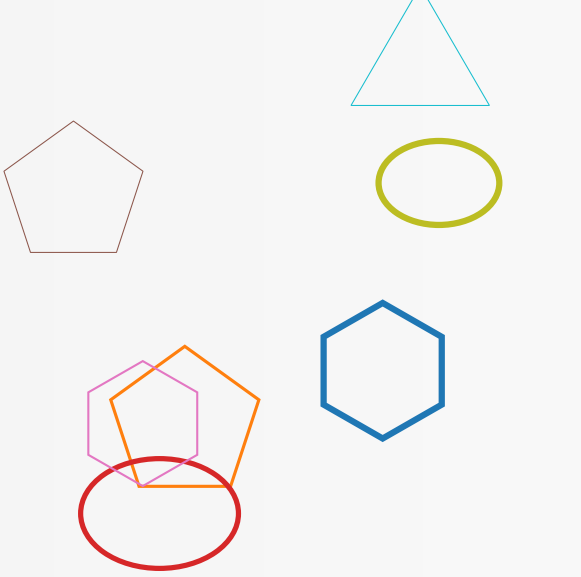[{"shape": "hexagon", "thickness": 3, "radius": 0.59, "center": [0.658, 0.357]}, {"shape": "pentagon", "thickness": 1.5, "radius": 0.67, "center": [0.318, 0.265]}, {"shape": "oval", "thickness": 2.5, "radius": 0.68, "center": [0.275, 0.11]}, {"shape": "pentagon", "thickness": 0.5, "radius": 0.63, "center": [0.126, 0.664]}, {"shape": "hexagon", "thickness": 1, "radius": 0.54, "center": [0.246, 0.266]}, {"shape": "oval", "thickness": 3, "radius": 0.52, "center": [0.755, 0.682]}, {"shape": "triangle", "thickness": 0.5, "radius": 0.69, "center": [0.723, 0.885]}]